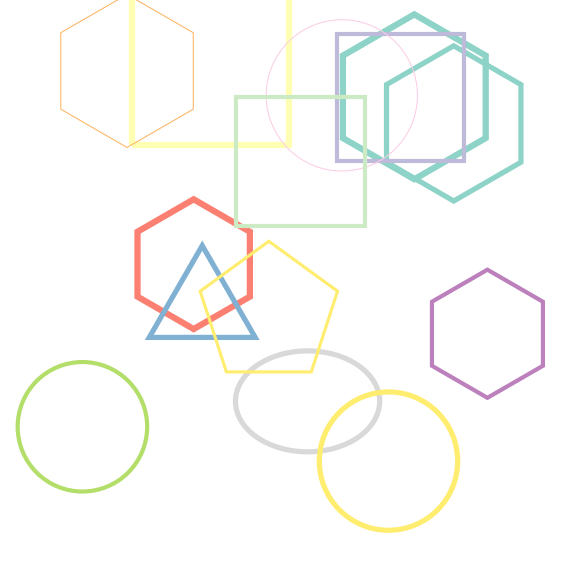[{"shape": "hexagon", "thickness": 2.5, "radius": 0.67, "center": [0.786, 0.785]}, {"shape": "hexagon", "thickness": 3, "radius": 0.71, "center": [0.717, 0.831]}, {"shape": "square", "thickness": 3, "radius": 0.68, "center": [0.365, 0.885]}, {"shape": "square", "thickness": 2, "radius": 0.55, "center": [0.693, 0.831]}, {"shape": "hexagon", "thickness": 3, "radius": 0.56, "center": [0.335, 0.542]}, {"shape": "triangle", "thickness": 2.5, "radius": 0.53, "center": [0.35, 0.468]}, {"shape": "hexagon", "thickness": 0.5, "radius": 0.66, "center": [0.22, 0.876]}, {"shape": "circle", "thickness": 2, "radius": 0.56, "center": [0.143, 0.26]}, {"shape": "circle", "thickness": 0.5, "radius": 0.65, "center": [0.592, 0.834]}, {"shape": "oval", "thickness": 2.5, "radius": 0.62, "center": [0.533, 0.304]}, {"shape": "hexagon", "thickness": 2, "radius": 0.55, "center": [0.844, 0.421]}, {"shape": "square", "thickness": 2, "radius": 0.56, "center": [0.52, 0.719]}, {"shape": "circle", "thickness": 2.5, "radius": 0.6, "center": [0.673, 0.201]}, {"shape": "pentagon", "thickness": 1.5, "radius": 0.63, "center": [0.466, 0.456]}]